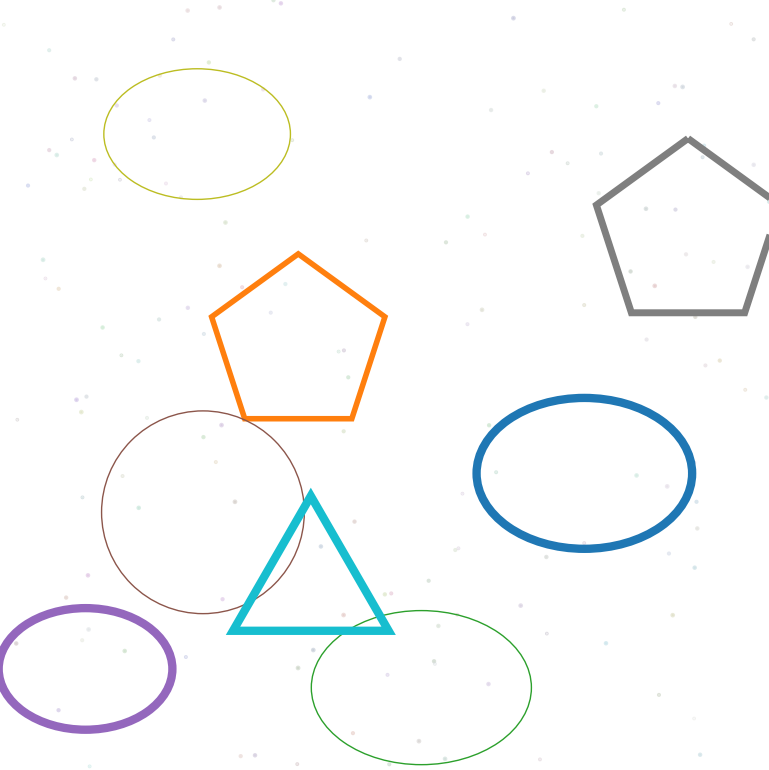[{"shape": "oval", "thickness": 3, "radius": 0.7, "center": [0.759, 0.385]}, {"shape": "pentagon", "thickness": 2, "radius": 0.59, "center": [0.387, 0.552]}, {"shape": "oval", "thickness": 0.5, "radius": 0.71, "center": [0.547, 0.107]}, {"shape": "oval", "thickness": 3, "radius": 0.56, "center": [0.111, 0.131]}, {"shape": "circle", "thickness": 0.5, "radius": 0.66, "center": [0.264, 0.335]}, {"shape": "pentagon", "thickness": 2.5, "radius": 0.63, "center": [0.894, 0.695]}, {"shape": "oval", "thickness": 0.5, "radius": 0.61, "center": [0.256, 0.826]}, {"shape": "triangle", "thickness": 3, "radius": 0.58, "center": [0.404, 0.239]}]